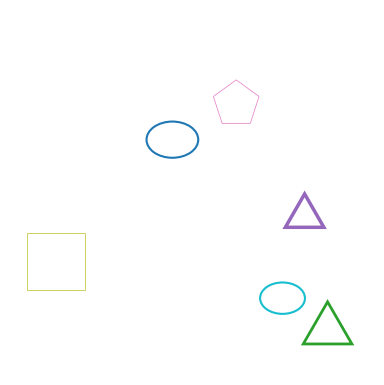[{"shape": "oval", "thickness": 1.5, "radius": 0.34, "center": [0.448, 0.637]}, {"shape": "triangle", "thickness": 2, "radius": 0.36, "center": [0.851, 0.143]}, {"shape": "triangle", "thickness": 2.5, "radius": 0.29, "center": [0.791, 0.438]}, {"shape": "pentagon", "thickness": 0.5, "radius": 0.31, "center": [0.614, 0.73]}, {"shape": "square", "thickness": 0.5, "radius": 0.37, "center": [0.146, 0.32]}, {"shape": "oval", "thickness": 1.5, "radius": 0.29, "center": [0.734, 0.226]}]